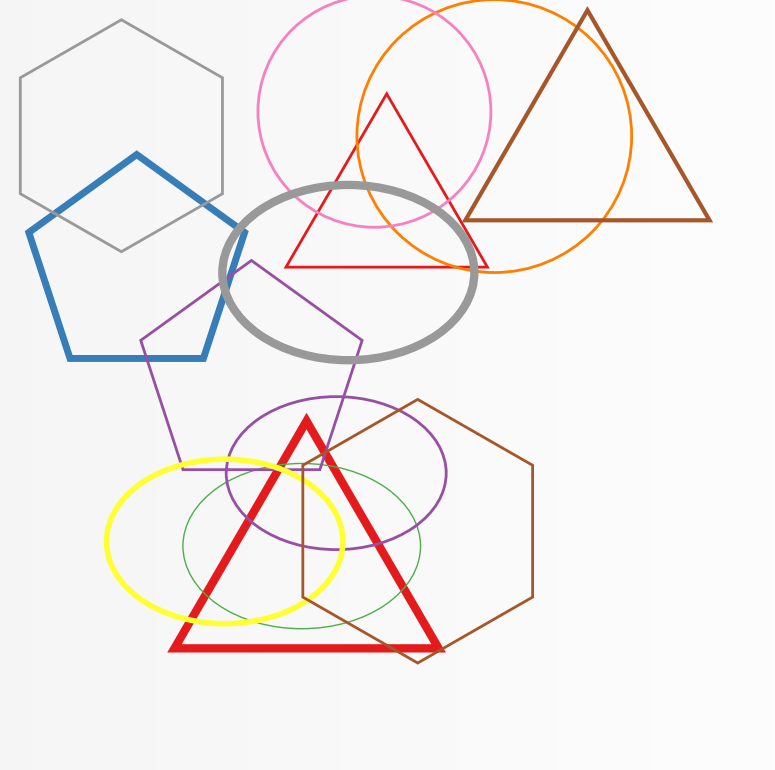[{"shape": "triangle", "thickness": 1, "radius": 0.75, "center": [0.499, 0.728]}, {"shape": "triangle", "thickness": 3, "radius": 0.98, "center": [0.396, 0.256]}, {"shape": "pentagon", "thickness": 2.5, "radius": 0.73, "center": [0.176, 0.653]}, {"shape": "oval", "thickness": 0.5, "radius": 0.77, "center": [0.389, 0.291]}, {"shape": "oval", "thickness": 1, "radius": 0.71, "center": [0.434, 0.386]}, {"shape": "pentagon", "thickness": 1, "radius": 0.75, "center": [0.324, 0.512]}, {"shape": "circle", "thickness": 1, "radius": 0.89, "center": [0.638, 0.823]}, {"shape": "oval", "thickness": 2, "radius": 0.76, "center": [0.29, 0.297]}, {"shape": "triangle", "thickness": 1.5, "radius": 0.91, "center": [0.758, 0.805]}, {"shape": "hexagon", "thickness": 1, "radius": 0.86, "center": [0.539, 0.31]}, {"shape": "circle", "thickness": 1, "radius": 0.75, "center": [0.483, 0.855]}, {"shape": "hexagon", "thickness": 1, "radius": 0.75, "center": [0.157, 0.824]}, {"shape": "oval", "thickness": 3, "radius": 0.81, "center": [0.449, 0.646]}]